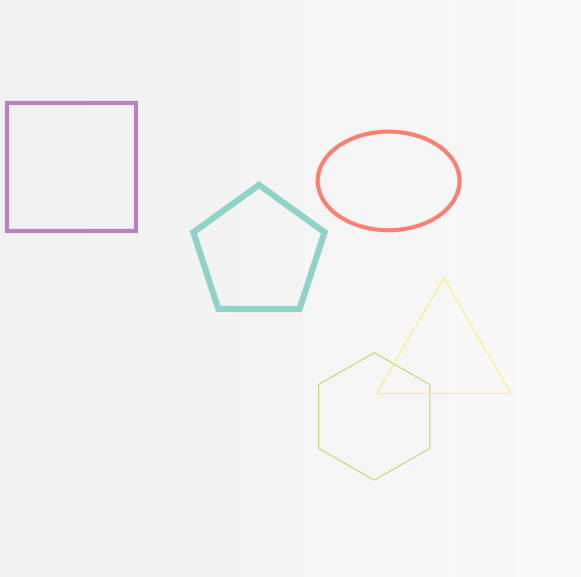[{"shape": "pentagon", "thickness": 3, "radius": 0.59, "center": [0.446, 0.56]}, {"shape": "oval", "thickness": 2, "radius": 0.61, "center": [0.669, 0.686]}, {"shape": "hexagon", "thickness": 0.5, "radius": 0.55, "center": [0.644, 0.278]}, {"shape": "square", "thickness": 2, "radius": 0.55, "center": [0.123, 0.711]}, {"shape": "triangle", "thickness": 0.5, "radius": 0.67, "center": [0.764, 0.384]}]